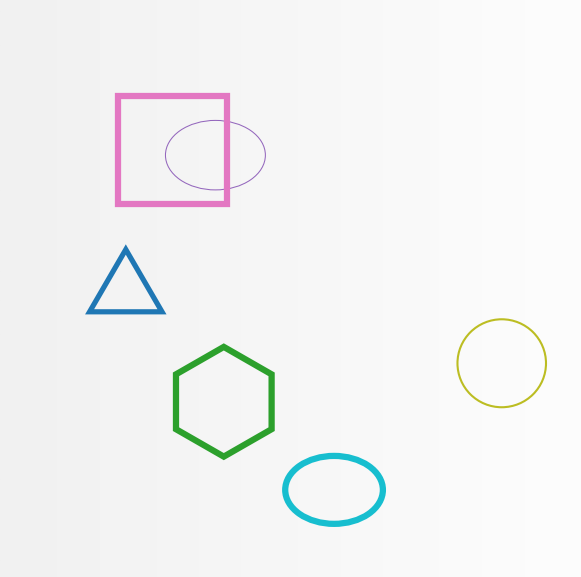[{"shape": "triangle", "thickness": 2.5, "radius": 0.36, "center": [0.216, 0.495]}, {"shape": "hexagon", "thickness": 3, "radius": 0.47, "center": [0.385, 0.303]}, {"shape": "oval", "thickness": 0.5, "radius": 0.43, "center": [0.371, 0.73]}, {"shape": "square", "thickness": 3, "radius": 0.47, "center": [0.297, 0.739]}, {"shape": "circle", "thickness": 1, "radius": 0.38, "center": [0.863, 0.37]}, {"shape": "oval", "thickness": 3, "radius": 0.42, "center": [0.575, 0.151]}]